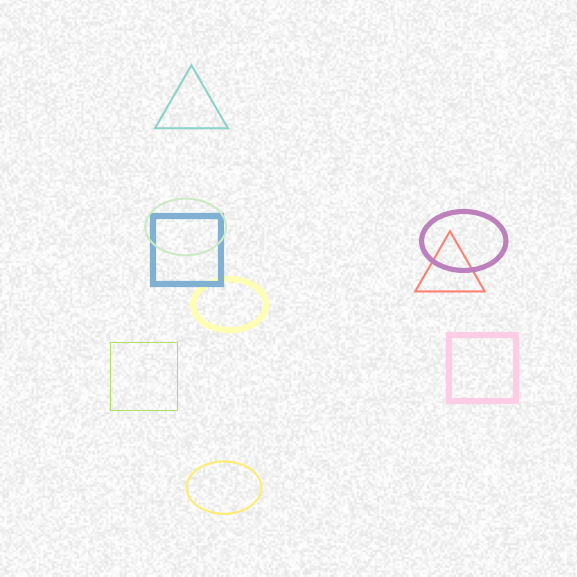[{"shape": "triangle", "thickness": 1, "radius": 0.36, "center": [0.331, 0.813]}, {"shape": "oval", "thickness": 3, "radius": 0.32, "center": [0.398, 0.472]}, {"shape": "triangle", "thickness": 1, "radius": 0.35, "center": [0.779, 0.529]}, {"shape": "square", "thickness": 3, "radius": 0.29, "center": [0.324, 0.566]}, {"shape": "square", "thickness": 0.5, "radius": 0.29, "center": [0.248, 0.348]}, {"shape": "square", "thickness": 3, "radius": 0.29, "center": [0.835, 0.362]}, {"shape": "oval", "thickness": 2.5, "radius": 0.37, "center": [0.803, 0.582]}, {"shape": "oval", "thickness": 1, "radius": 0.35, "center": [0.322, 0.606]}, {"shape": "oval", "thickness": 1, "radius": 0.32, "center": [0.388, 0.155]}]